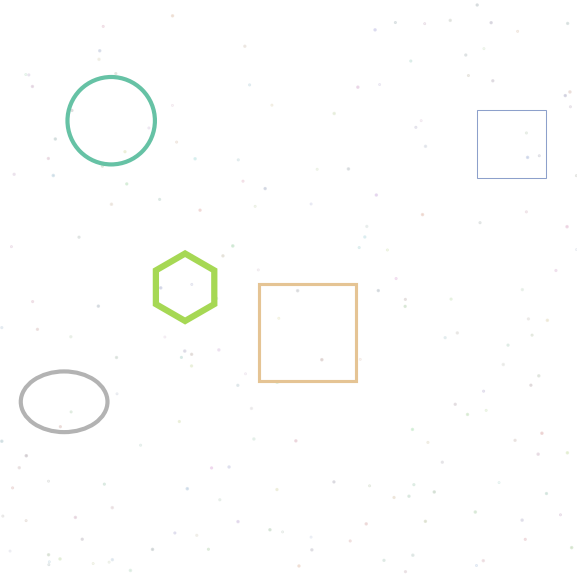[{"shape": "circle", "thickness": 2, "radius": 0.38, "center": [0.193, 0.79]}, {"shape": "square", "thickness": 0.5, "radius": 0.3, "center": [0.886, 0.75]}, {"shape": "hexagon", "thickness": 3, "radius": 0.29, "center": [0.321, 0.502]}, {"shape": "square", "thickness": 1.5, "radius": 0.42, "center": [0.532, 0.424]}, {"shape": "oval", "thickness": 2, "radius": 0.38, "center": [0.111, 0.303]}]